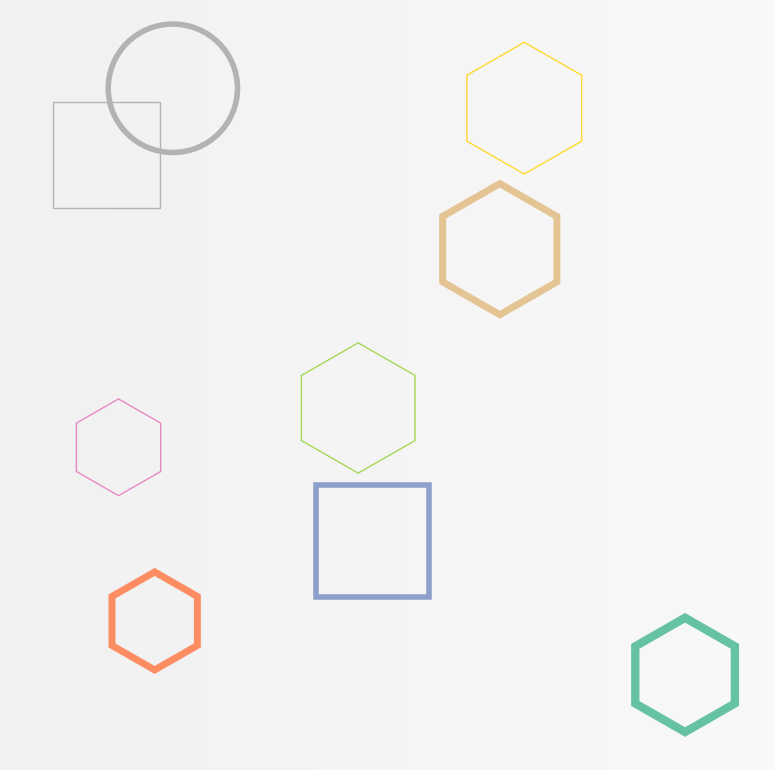[{"shape": "hexagon", "thickness": 3, "radius": 0.37, "center": [0.884, 0.124]}, {"shape": "hexagon", "thickness": 2.5, "radius": 0.32, "center": [0.2, 0.194]}, {"shape": "square", "thickness": 2, "radius": 0.36, "center": [0.481, 0.297]}, {"shape": "hexagon", "thickness": 0.5, "radius": 0.31, "center": [0.153, 0.419]}, {"shape": "hexagon", "thickness": 0.5, "radius": 0.42, "center": [0.462, 0.47]}, {"shape": "hexagon", "thickness": 0.5, "radius": 0.43, "center": [0.676, 0.86]}, {"shape": "hexagon", "thickness": 2.5, "radius": 0.43, "center": [0.645, 0.676]}, {"shape": "square", "thickness": 0.5, "radius": 0.34, "center": [0.137, 0.799]}, {"shape": "circle", "thickness": 2, "radius": 0.42, "center": [0.223, 0.885]}]